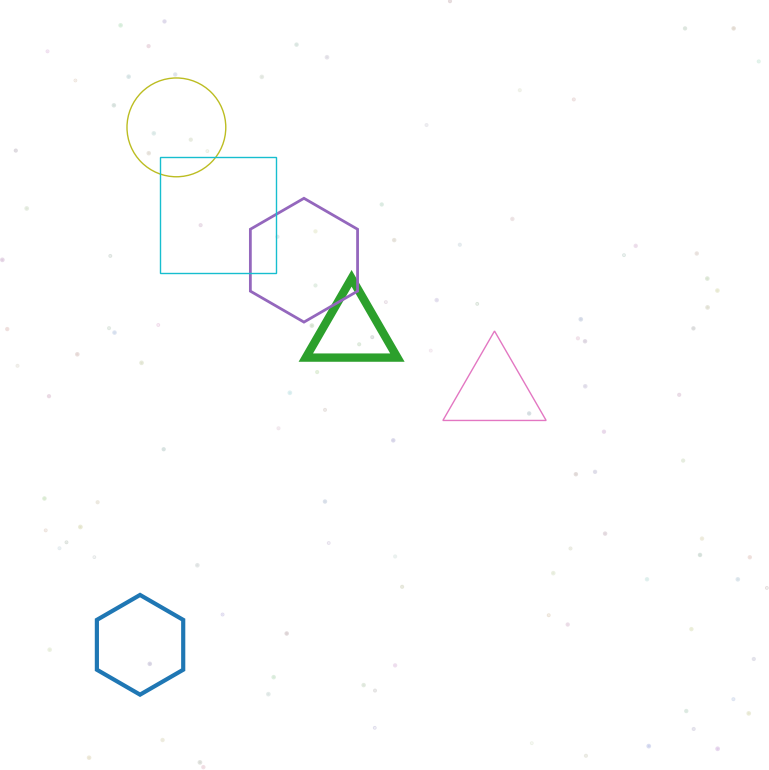[{"shape": "hexagon", "thickness": 1.5, "radius": 0.32, "center": [0.182, 0.163]}, {"shape": "triangle", "thickness": 3, "radius": 0.34, "center": [0.457, 0.57]}, {"shape": "hexagon", "thickness": 1, "radius": 0.4, "center": [0.395, 0.662]}, {"shape": "triangle", "thickness": 0.5, "radius": 0.39, "center": [0.642, 0.493]}, {"shape": "circle", "thickness": 0.5, "radius": 0.32, "center": [0.229, 0.835]}, {"shape": "square", "thickness": 0.5, "radius": 0.38, "center": [0.283, 0.72]}]